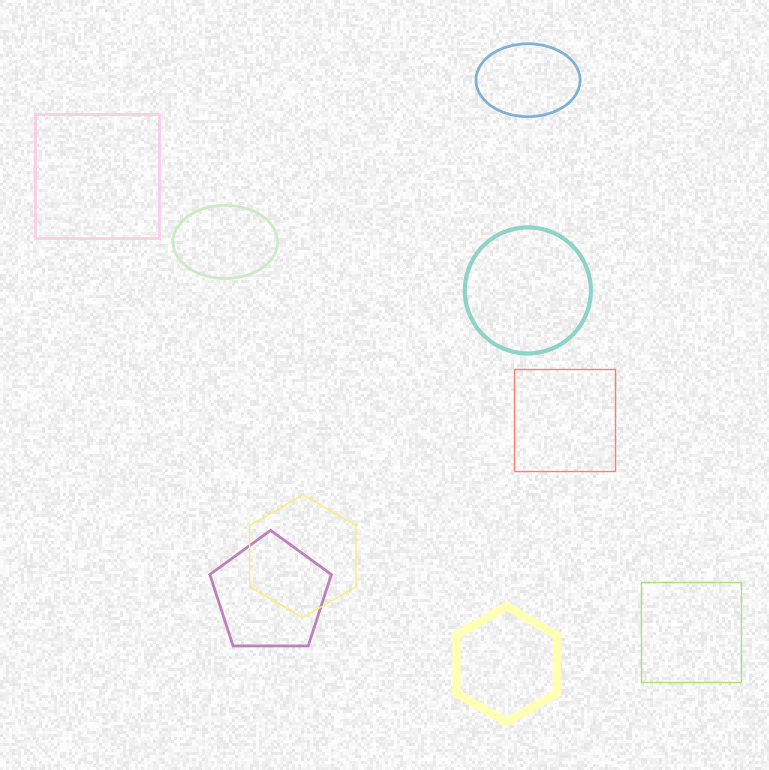[{"shape": "circle", "thickness": 1.5, "radius": 0.41, "center": [0.685, 0.623]}, {"shape": "hexagon", "thickness": 3, "radius": 0.38, "center": [0.658, 0.137]}, {"shape": "square", "thickness": 0.5, "radius": 0.33, "center": [0.733, 0.455]}, {"shape": "oval", "thickness": 1, "radius": 0.34, "center": [0.686, 0.896]}, {"shape": "square", "thickness": 0.5, "radius": 0.33, "center": [0.897, 0.179]}, {"shape": "square", "thickness": 1, "radius": 0.4, "center": [0.126, 0.771]}, {"shape": "pentagon", "thickness": 1, "radius": 0.41, "center": [0.351, 0.228]}, {"shape": "oval", "thickness": 1, "radius": 0.34, "center": [0.293, 0.686]}, {"shape": "hexagon", "thickness": 0.5, "radius": 0.4, "center": [0.393, 0.278]}]